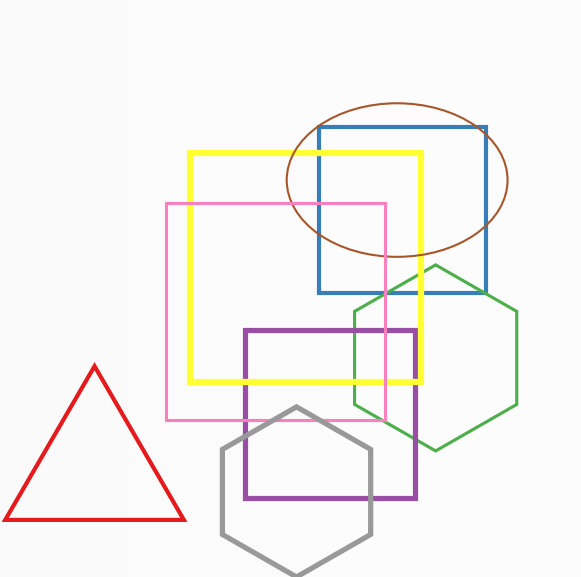[{"shape": "triangle", "thickness": 2, "radius": 0.89, "center": [0.163, 0.188]}, {"shape": "square", "thickness": 2, "radius": 0.72, "center": [0.693, 0.636]}, {"shape": "hexagon", "thickness": 1.5, "radius": 0.81, "center": [0.75, 0.379]}, {"shape": "square", "thickness": 2.5, "radius": 0.73, "center": [0.568, 0.282]}, {"shape": "square", "thickness": 3, "radius": 0.99, "center": [0.525, 0.535]}, {"shape": "oval", "thickness": 1, "radius": 0.95, "center": [0.683, 0.687]}, {"shape": "square", "thickness": 1.5, "radius": 0.94, "center": [0.474, 0.46]}, {"shape": "hexagon", "thickness": 2.5, "radius": 0.74, "center": [0.51, 0.147]}]